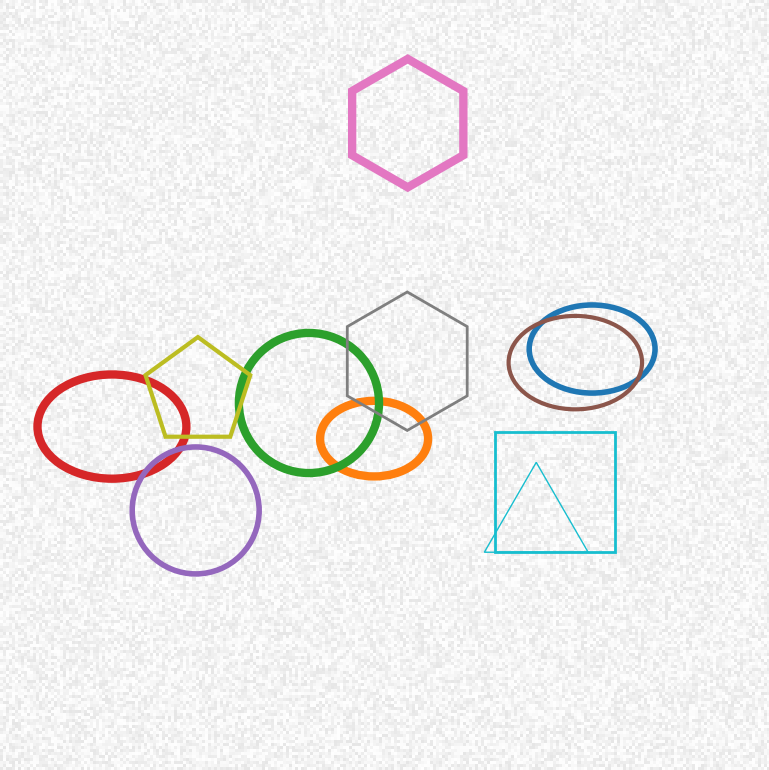[{"shape": "oval", "thickness": 2, "radius": 0.41, "center": [0.769, 0.547]}, {"shape": "oval", "thickness": 3, "radius": 0.35, "center": [0.486, 0.43]}, {"shape": "circle", "thickness": 3, "radius": 0.45, "center": [0.401, 0.477]}, {"shape": "oval", "thickness": 3, "radius": 0.48, "center": [0.145, 0.446]}, {"shape": "circle", "thickness": 2, "radius": 0.41, "center": [0.254, 0.337]}, {"shape": "oval", "thickness": 1.5, "radius": 0.43, "center": [0.747, 0.529]}, {"shape": "hexagon", "thickness": 3, "radius": 0.42, "center": [0.53, 0.84]}, {"shape": "hexagon", "thickness": 1, "radius": 0.45, "center": [0.529, 0.531]}, {"shape": "pentagon", "thickness": 1.5, "radius": 0.36, "center": [0.257, 0.491]}, {"shape": "triangle", "thickness": 0.5, "radius": 0.39, "center": [0.696, 0.322]}, {"shape": "square", "thickness": 1, "radius": 0.39, "center": [0.721, 0.361]}]